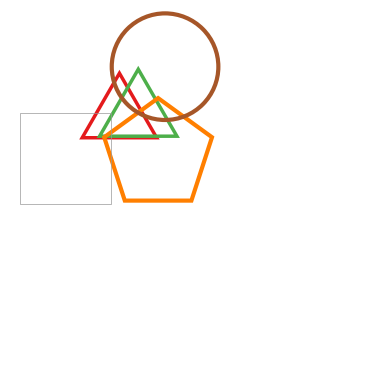[{"shape": "triangle", "thickness": 2.5, "radius": 0.56, "center": [0.31, 0.698]}, {"shape": "triangle", "thickness": 2.5, "radius": 0.58, "center": [0.359, 0.704]}, {"shape": "pentagon", "thickness": 3, "radius": 0.74, "center": [0.411, 0.598]}, {"shape": "circle", "thickness": 3, "radius": 0.69, "center": [0.429, 0.827]}, {"shape": "square", "thickness": 0.5, "radius": 0.59, "center": [0.171, 0.589]}]